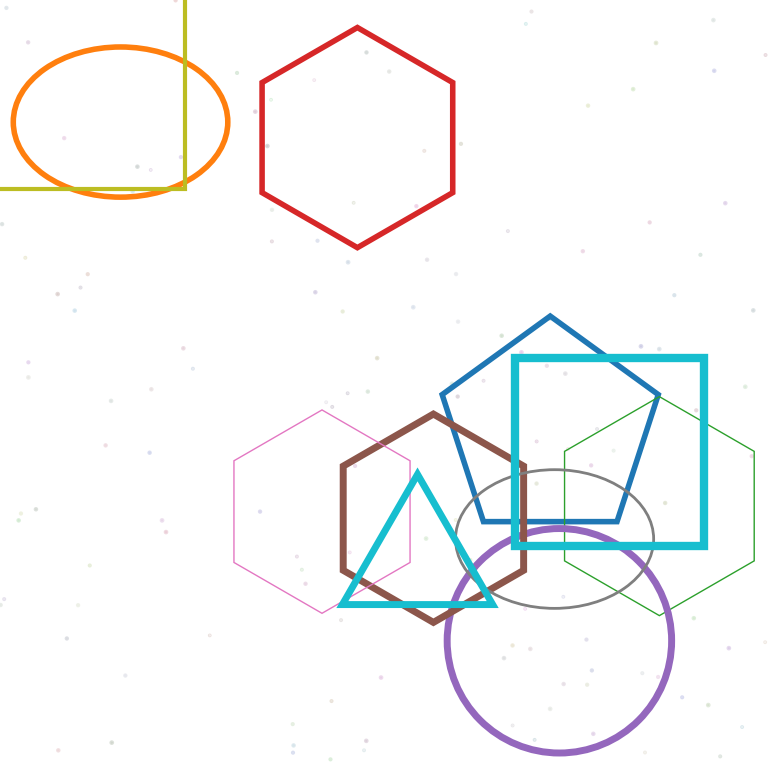[{"shape": "pentagon", "thickness": 2, "radius": 0.74, "center": [0.715, 0.442]}, {"shape": "oval", "thickness": 2, "radius": 0.7, "center": [0.157, 0.841]}, {"shape": "hexagon", "thickness": 0.5, "radius": 0.71, "center": [0.856, 0.343]}, {"shape": "hexagon", "thickness": 2, "radius": 0.71, "center": [0.464, 0.821]}, {"shape": "circle", "thickness": 2.5, "radius": 0.73, "center": [0.726, 0.168]}, {"shape": "hexagon", "thickness": 2.5, "radius": 0.68, "center": [0.563, 0.327]}, {"shape": "hexagon", "thickness": 0.5, "radius": 0.66, "center": [0.418, 0.336]}, {"shape": "oval", "thickness": 1, "radius": 0.64, "center": [0.72, 0.3]}, {"shape": "square", "thickness": 1.5, "radius": 0.64, "center": [0.113, 0.882]}, {"shape": "triangle", "thickness": 2.5, "radius": 0.56, "center": [0.542, 0.271]}, {"shape": "square", "thickness": 3, "radius": 0.61, "center": [0.791, 0.413]}]